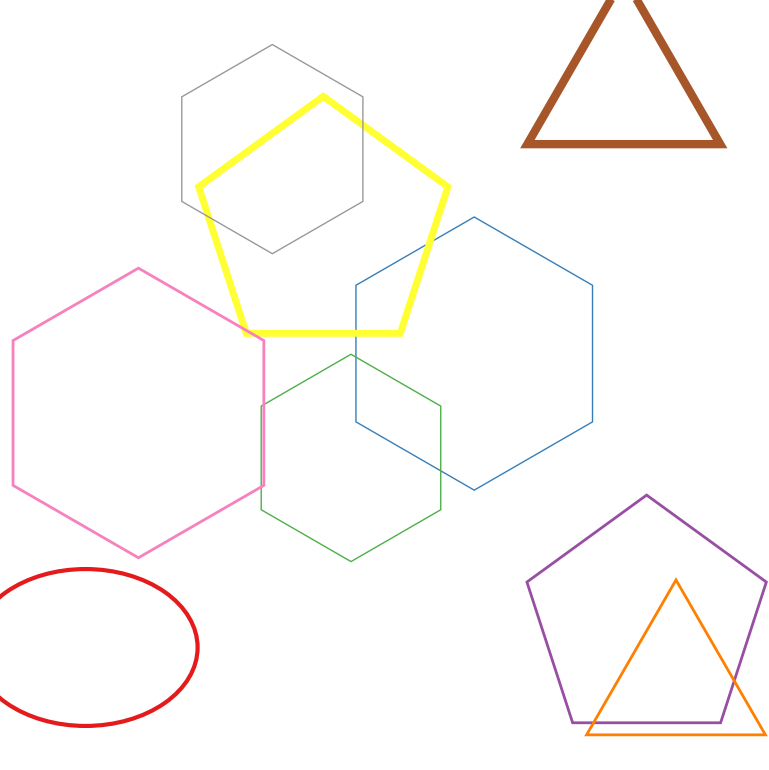[{"shape": "oval", "thickness": 1.5, "radius": 0.73, "center": [0.111, 0.159]}, {"shape": "hexagon", "thickness": 0.5, "radius": 0.89, "center": [0.616, 0.541]}, {"shape": "hexagon", "thickness": 0.5, "radius": 0.67, "center": [0.456, 0.405]}, {"shape": "pentagon", "thickness": 1, "radius": 0.82, "center": [0.84, 0.194]}, {"shape": "triangle", "thickness": 1, "radius": 0.67, "center": [0.878, 0.113]}, {"shape": "pentagon", "thickness": 2.5, "radius": 0.85, "center": [0.42, 0.705]}, {"shape": "triangle", "thickness": 3, "radius": 0.72, "center": [0.81, 0.885]}, {"shape": "hexagon", "thickness": 1, "radius": 0.94, "center": [0.18, 0.464]}, {"shape": "hexagon", "thickness": 0.5, "radius": 0.68, "center": [0.354, 0.806]}]